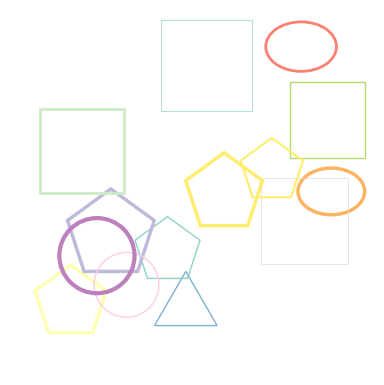[{"shape": "pentagon", "thickness": 1, "radius": 0.44, "center": [0.435, 0.349]}, {"shape": "square", "thickness": 0.5, "radius": 0.59, "center": [0.537, 0.83]}, {"shape": "pentagon", "thickness": 2.5, "radius": 0.49, "center": [0.184, 0.215]}, {"shape": "pentagon", "thickness": 2.5, "radius": 0.59, "center": [0.288, 0.391]}, {"shape": "oval", "thickness": 2, "radius": 0.46, "center": [0.782, 0.879]}, {"shape": "triangle", "thickness": 1, "radius": 0.47, "center": [0.483, 0.201]}, {"shape": "oval", "thickness": 2.5, "radius": 0.43, "center": [0.861, 0.503]}, {"shape": "square", "thickness": 1, "radius": 0.49, "center": [0.851, 0.688]}, {"shape": "circle", "thickness": 1, "radius": 0.42, "center": [0.329, 0.26]}, {"shape": "square", "thickness": 0.5, "radius": 0.56, "center": [0.791, 0.426]}, {"shape": "circle", "thickness": 3, "radius": 0.49, "center": [0.252, 0.336]}, {"shape": "square", "thickness": 2, "radius": 0.55, "center": [0.213, 0.608]}, {"shape": "pentagon", "thickness": 1.5, "radius": 0.43, "center": [0.706, 0.557]}, {"shape": "pentagon", "thickness": 2.5, "radius": 0.52, "center": [0.582, 0.499]}]